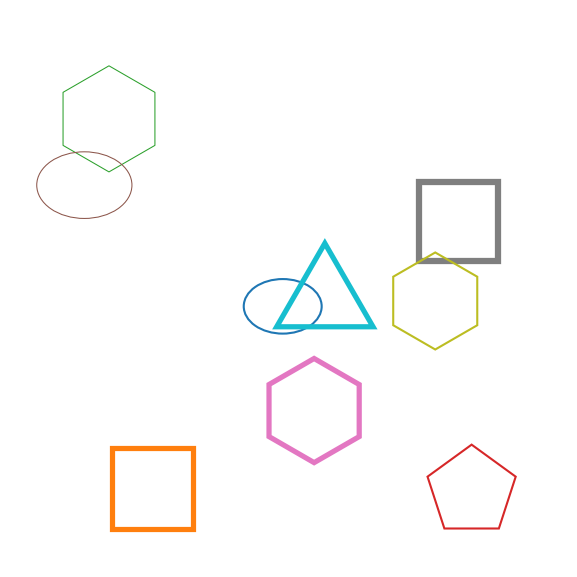[{"shape": "oval", "thickness": 1, "radius": 0.34, "center": [0.49, 0.469]}, {"shape": "square", "thickness": 2.5, "radius": 0.35, "center": [0.264, 0.153]}, {"shape": "hexagon", "thickness": 0.5, "radius": 0.46, "center": [0.189, 0.793]}, {"shape": "pentagon", "thickness": 1, "radius": 0.4, "center": [0.817, 0.149]}, {"shape": "oval", "thickness": 0.5, "radius": 0.41, "center": [0.146, 0.679]}, {"shape": "hexagon", "thickness": 2.5, "radius": 0.45, "center": [0.544, 0.288]}, {"shape": "square", "thickness": 3, "radius": 0.34, "center": [0.794, 0.615]}, {"shape": "hexagon", "thickness": 1, "radius": 0.42, "center": [0.754, 0.478]}, {"shape": "triangle", "thickness": 2.5, "radius": 0.48, "center": [0.562, 0.481]}]